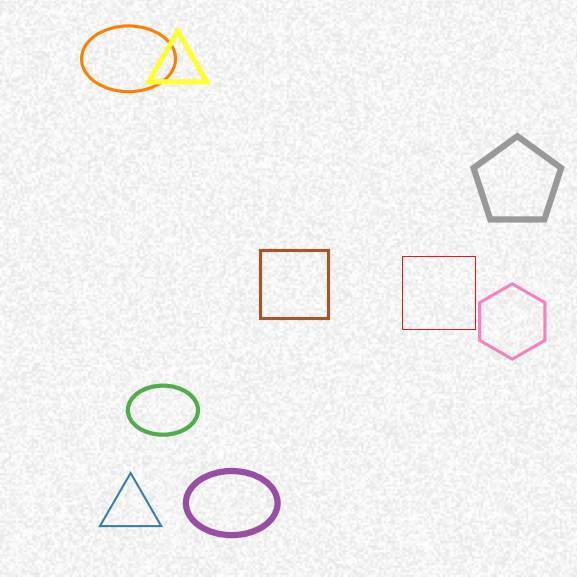[{"shape": "square", "thickness": 0.5, "radius": 0.31, "center": [0.759, 0.492]}, {"shape": "triangle", "thickness": 1, "radius": 0.31, "center": [0.226, 0.119]}, {"shape": "oval", "thickness": 2, "radius": 0.3, "center": [0.282, 0.289]}, {"shape": "oval", "thickness": 3, "radius": 0.4, "center": [0.401, 0.128]}, {"shape": "oval", "thickness": 1.5, "radius": 0.41, "center": [0.223, 0.897]}, {"shape": "triangle", "thickness": 2.5, "radius": 0.29, "center": [0.308, 0.887]}, {"shape": "square", "thickness": 1.5, "radius": 0.3, "center": [0.509, 0.507]}, {"shape": "hexagon", "thickness": 1.5, "radius": 0.33, "center": [0.887, 0.442]}, {"shape": "pentagon", "thickness": 3, "radius": 0.4, "center": [0.896, 0.684]}]